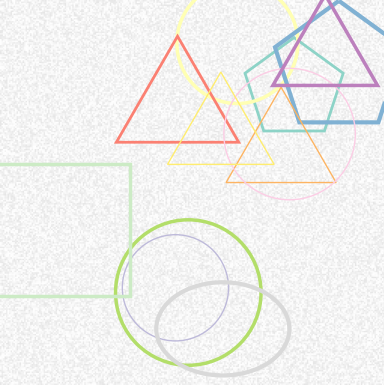[{"shape": "pentagon", "thickness": 2, "radius": 0.67, "center": [0.764, 0.768]}, {"shape": "circle", "thickness": 2.5, "radius": 0.79, "center": [0.617, 0.888]}, {"shape": "circle", "thickness": 1, "radius": 0.69, "center": [0.456, 0.252]}, {"shape": "triangle", "thickness": 2, "radius": 0.92, "center": [0.461, 0.722]}, {"shape": "pentagon", "thickness": 3, "radius": 0.87, "center": [0.88, 0.823]}, {"shape": "triangle", "thickness": 1, "radius": 0.83, "center": [0.73, 0.608]}, {"shape": "circle", "thickness": 2.5, "radius": 0.94, "center": [0.489, 0.24]}, {"shape": "circle", "thickness": 1, "radius": 0.85, "center": [0.752, 0.652]}, {"shape": "oval", "thickness": 3, "radius": 0.86, "center": [0.579, 0.146]}, {"shape": "triangle", "thickness": 2.5, "radius": 0.78, "center": [0.845, 0.857]}, {"shape": "square", "thickness": 2.5, "radius": 0.86, "center": [0.167, 0.403]}, {"shape": "triangle", "thickness": 1, "radius": 0.8, "center": [0.574, 0.653]}]